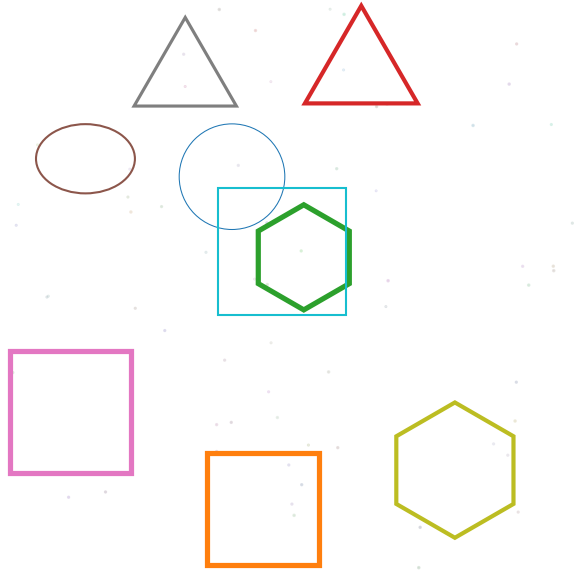[{"shape": "circle", "thickness": 0.5, "radius": 0.46, "center": [0.402, 0.693]}, {"shape": "square", "thickness": 2.5, "radius": 0.48, "center": [0.456, 0.118]}, {"shape": "hexagon", "thickness": 2.5, "radius": 0.45, "center": [0.526, 0.554]}, {"shape": "triangle", "thickness": 2, "radius": 0.56, "center": [0.626, 0.876]}, {"shape": "oval", "thickness": 1, "radius": 0.43, "center": [0.148, 0.724]}, {"shape": "square", "thickness": 2.5, "radius": 0.53, "center": [0.122, 0.286]}, {"shape": "triangle", "thickness": 1.5, "radius": 0.51, "center": [0.321, 0.867]}, {"shape": "hexagon", "thickness": 2, "radius": 0.59, "center": [0.788, 0.185]}, {"shape": "square", "thickness": 1, "radius": 0.55, "center": [0.488, 0.564]}]